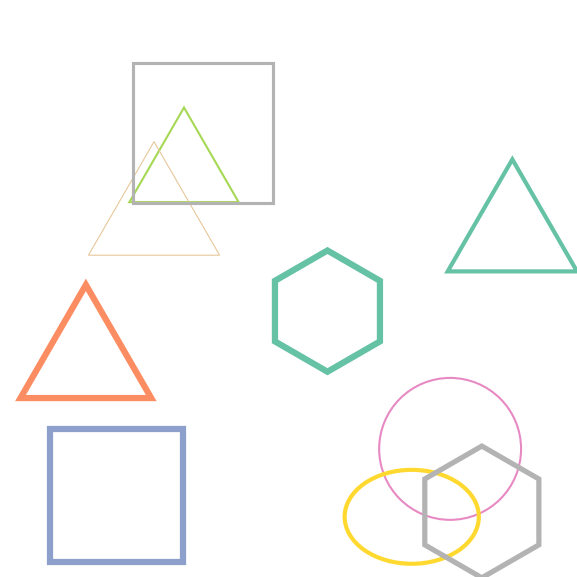[{"shape": "hexagon", "thickness": 3, "radius": 0.52, "center": [0.567, 0.46]}, {"shape": "triangle", "thickness": 2, "radius": 0.65, "center": [0.887, 0.594]}, {"shape": "triangle", "thickness": 3, "radius": 0.65, "center": [0.149, 0.375]}, {"shape": "square", "thickness": 3, "radius": 0.58, "center": [0.201, 0.141]}, {"shape": "circle", "thickness": 1, "radius": 0.61, "center": [0.779, 0.222]}, {"shape": "triangle", "thickness": 1, "radius": 0.55, "center": [0.319, 0.704]}, {"shape": "oval", "thickness": 2, "radius": 0.58, "center": [0.713, 0.104]}, {"shape": "triangle", "thickness": 0.5, "radius": 0.66, "center": [0.267, 0.623]}, {"shape": "hexagon", "thickness": 2.5, "radius": 0.57, "center": [0.834, 0.113]}, {"shape": "square", "thickness": 1.5, "radius": 0.6, "center": [0.351, 0.769]}]